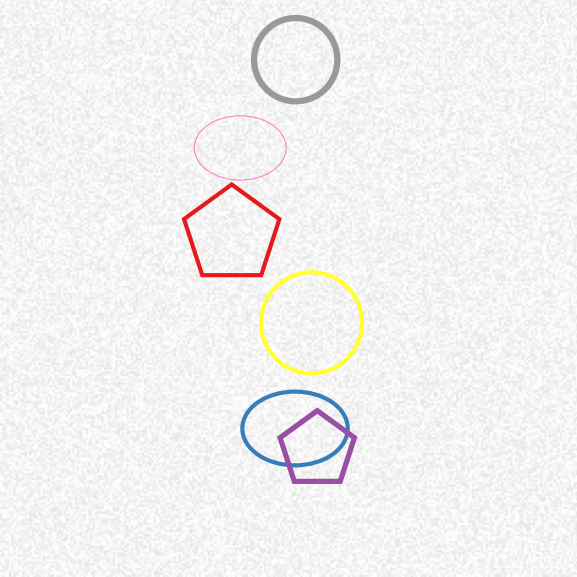[{"shape": "pentagon", "thickness": 2, "radius": 0.43, "center": [0.401, 0.593]}, {"shape": "oval", "thickness": 2, "radius": 0.46, "center": [0.511, 0.257]}, {"shape": "pentagon", "thickness": 2.5, "radius": 0.34, "center": [0.549, 0.22]}, {"shape": "circle", "thickness": 2, "radius": 0.44, "center": [0.54, 0.44]}, {"shape": "oval", "thickness": 0.5, "radius": 0.4, "center": [0.416, 0.743]}, {"shape": "circle", "thickness": 3, "radius": 0.36, "center": [0.512, 0.896]}]